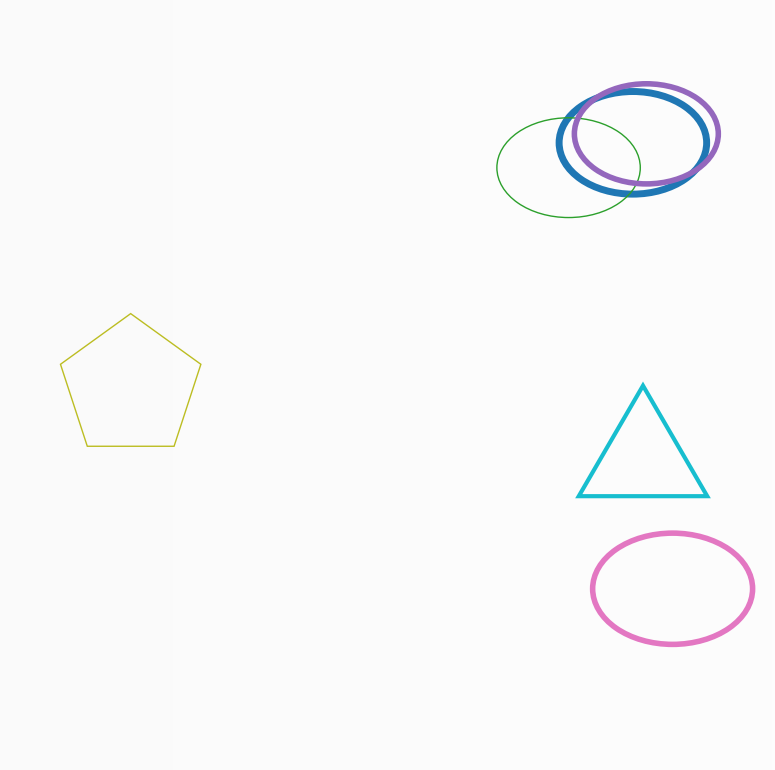[{"shape": "oval", "thickness": 2.5, "radius": 0.48, "center": [0.817, 0.815]}, {"shape": "oval", "thickness": 0.5, "radius": 0.46, "center": [0.734, 0.782]}, {"shape": "oval", "thickness": 2, "radius": 0.46, "center": [0.834, 0.826]}, {"shape": "oval", "thickness": 2, "radius": 0.52, "center": [0.868, 0.235]}, {"shape": "pentagon", "thickness": 0.5, "radius": 0.48, "center": [0.169, 0.497]}, {"shape": "triangle", "thickness": 1.5, "radius": 0.48, "center": [0.83, 0.403]}]